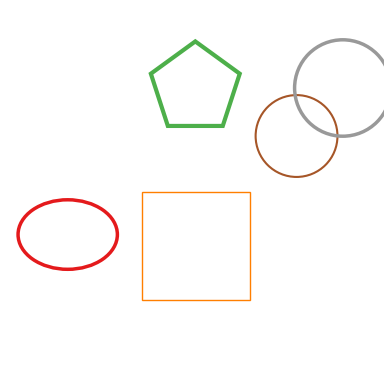[{"shape": "oval", "thickness": 2.5, "radius": 0.64, "center": [0.176, 0.391]}, {"shape": "pentagon", "thickness": 3, "radius": 0.61, "center": [0.507, 0.771]}, {"shape": "square", "thickness": 1, "radius": 0.7, "center": [0.509, 0.362]}, {"shape": "circle", "thickness": 1.5, "radius": 0.53, "center": [0.77, 0.647]}, {"shape": "circle", "thickness": 2.5, "radius": 0.63, "center": [0.89, 0.771]}]